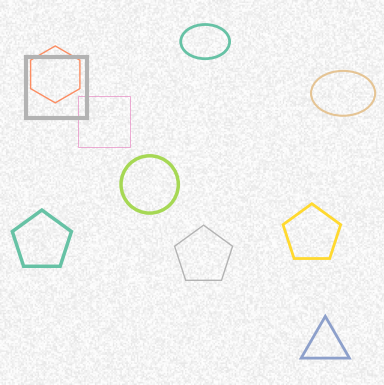[{"shape": "pentagon", "thickness": 2.5, "radius": 0.4, "center": [0.109, 0.374]}, {"shape": "oval", "thickness": 2, "radius": 0.32, "center": [0.533, 0.892]}, {"shape": "hexagon", "thickness": 1, "radius": 0.37, "center": [0.144, 0.807]}, {"shape": "triangle", "thickness": 2, "radius": 0.36, "center": [0.845, 0.106]}, {"shape": "square", "thickness": 0.5, "radius": 0.34, "center": [0.27, 0.684]}, {"shape": "circle", "thickness": 2.5, "radius": 0.37, "center": [0.389, 0.521]}, {"shape": "pentagon", "thickness": 2, "radius": 0.39, "center": [0.81, 0.392]}, {"shape": "oval", "thickness": 1.5, "radius": 0.42, "center": [0.891, 0.758]}, {"shape": "square", "thickness": 3, "radius": 0.39, "center": [0.147, 0.772]}, {"shape": "pentagon", "thickness": 1, "radius": 0.4, "center": [0.529, 0.336]}]